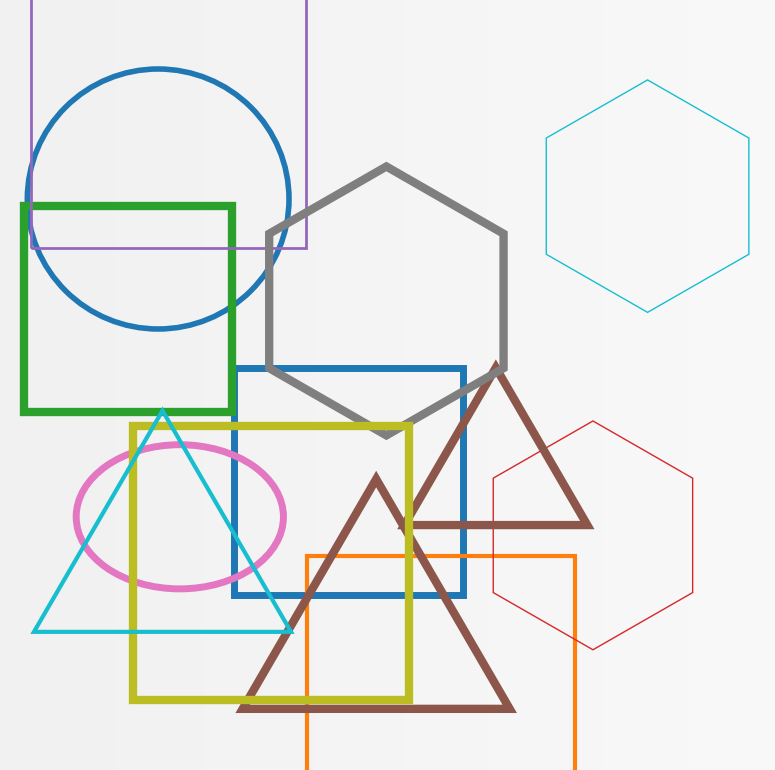[{"shape": "circle", "thickness": 2, "radius": 0.84, "center": [0.204, 0.742]}, {"shape": "square", "thickness": 2.5, "radius": 0.74, "center": [0.45, 0.375]}, {"shape": "square", "thickness": 1.5, "radius": 0.87, "center": [0.569, 0.105]}, {"shape": "square", "thickness": 3, "radius": 0.67, "center": [0.165, 0.599]}, {"shape": "hexagon", "thickness": 0.5, "radius": 0.74, "center": [0.765, 0.305]}, {"shape": "square", "thickness": 1, "radius": 0.89, "center": [0.218, 0.856]}, {"shape": "triangle", "thickness": 3, "radius": 0.68, "center": [0.64, 0.386]}, {"shape": "triangle", "thickness": 3, "radius": 0.99, "center": [0.485, 0.179]}, {"shape": "oval", "thickness": 2.5, "radius": 0.67, "center": [0.232, 0.329]}, {"shape": "hexagon", "thickness": 3, "radius": 0.87, "center": [0.499, 0.609]}, {"shape": "square", "thickness": 3, "radius": 0.89, "center": [0.349, 0.269]}, {"shape": "hexagon", "thickness": 0.5, "radius": 0.75, "center": [0.836, 0.745]}, {"shape": "triangle", "thickness": 1.5, "radius": 0.96, "center": [0.21, 0.275]}]